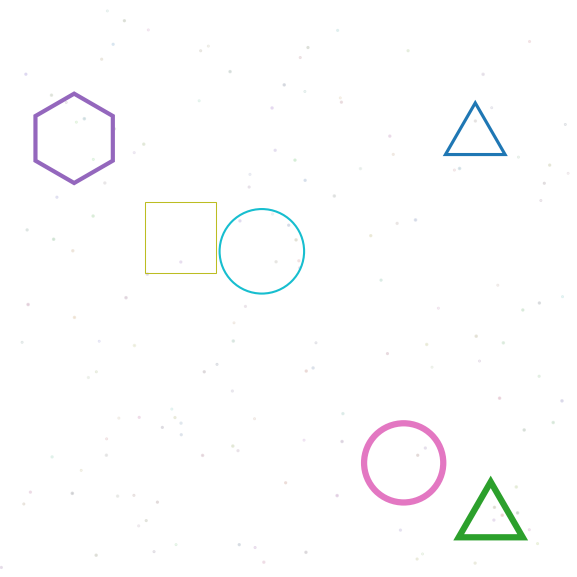[{"shape": "triangle", "thickness": 1.5, "radius": 0.3, "center": [0.823, 0.761]}, {"shape": "triangle", "thickness": 3, "radius": 0.32, "center": [0.85, 0.101]}, {"shape": "hexagon", "thickness": 2, "radius": 0.39, "center": [0.128, 0.76]}, {"shape": "circle", "thickness": 3, "radius": 0.34, "center": [0.699, 0.198]}, {"shape": "square", "thickness": 0.5, "radius": 0.31, "center": [0.313, 0.587]}, {"shape": "circle", "thickness": 1, "radius": 0.37, "center": [0.453, 0.564]}]